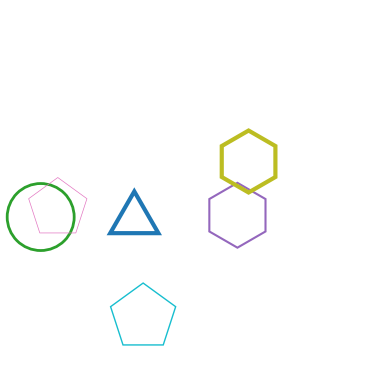[{"shape": "triangle", "thickness": 3, "radius": 0.36, "center": [0.349, 0.43]}, {"shape": "circle", "thickness": 2, "radius": 0.43, "center": [0.106, 0.436]}, {"shape": "hexagon", "thickness": 1.5, "radius": 0.42, "center": [0.617, 0.441]}, {"shape": "pentagon", "thickness": 0.5, "radius": 0.4, "center": [0.15, 0.459]}, {"shape": "hexagon", "thickness": 3, "radius": 0.4, "center": [0.646, 0.58]}, {"shape": "pentagon", "thickness": 1, "radius": 0.44, "center": [0.372, 0.176]}]